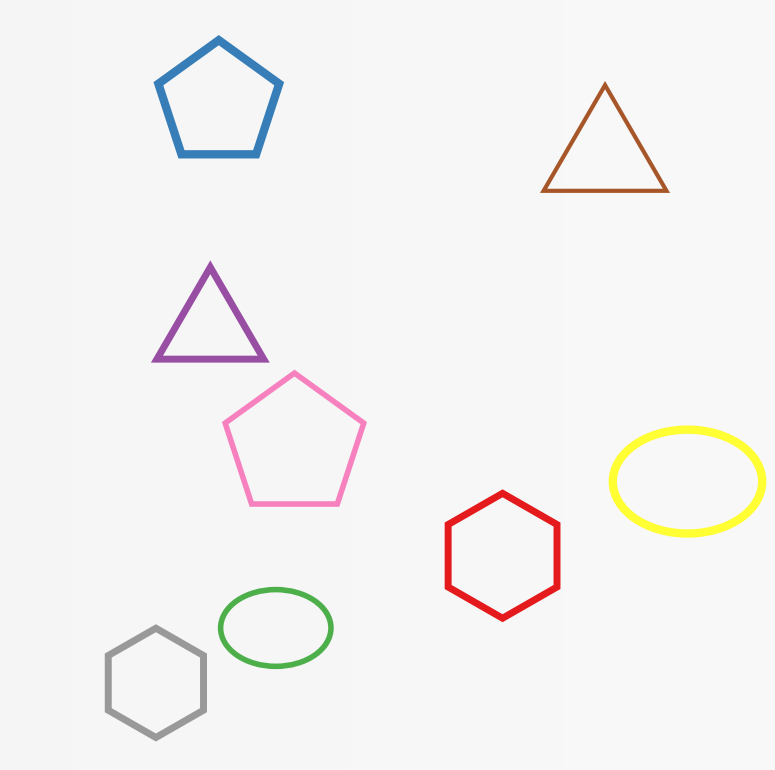[{"shape": "hexagon", "thickness": 2.5, "radius": 0.41, "center": [0.648, 0.278]}, {"shape": "pentagon", "thickness": 3, "radius": 0.41, "center": [0.282, 0.866]}, {"shape": "oval", "thickness": 2, "radius": 0.36, "center": [0.356, 0.184]}, {"shape": "triangle", "thickness": 2.5, "radius": 0.4, "center": [0.271, 0.573]}, {"shape": "oval", "thickness": 3, "radius": 0.48, "center": [0.887, 0.375]}, {"shape": "triangle", "thickness": 1.5, "radius": 0.46, "center": [0.781, 0.798]}, {"shape": "pentagon", "thickness": 2, "radius": 0.47, "center": [0.38, 0.421]}, {"shape": "hexagon", "thickness": 2.5, "radius": 0.35, "center": [0.201, 0.113]}]